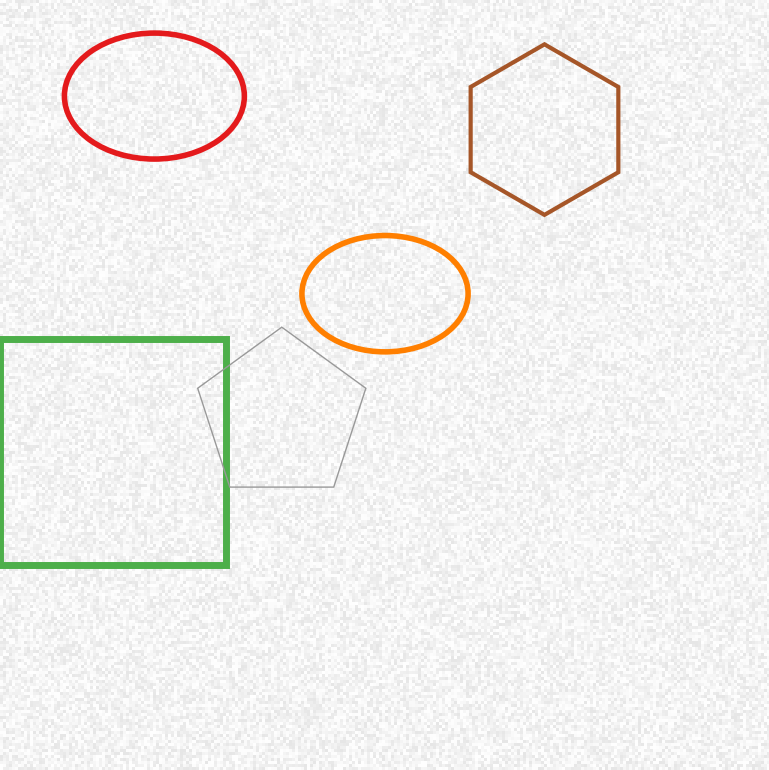[{"shape": "oval", "thickness": 2, "radius": 0.58, "center": [0.201, 0.875]}, {"shape": "square", "thickness": 2.5, "radius": 0.73, "center": [0.147, 0.413]}, {"shape": "oval", "thickness": 2, "radius": 0.54, "center": [0.5, 0.619]}, {"shape": "hexagon", "thickness": 1.5, "radius": 0.55, "center": [0.707, 0.832]}, {"shape": "pentagon", "thickness": 0.5, "radius": 0.57, "center": [0.366, 0.46]}]